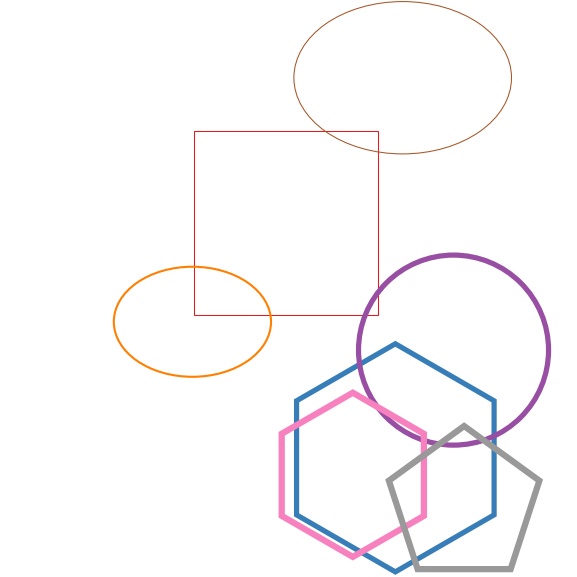[{"shape": "square", "thickness": 0.5, "radius": 0.8, "center": [0.495, 0.613]}, {"shape": "hexagon", "thickness": 2.5, "radius": 0.99, "center": [0.685, 0.206]}, {"shape": "circle", "thickness": 2.5, "radius": 0.82, "center": [0.785, 0.393]}, {"shape": "oval", "thickness": 1, "radius": 0.68, "center": [0.333, 0.442]}, {"shape": "oval", "thickness": 0.5, "radius": 0.94, "center": [0.697, 0.865]}, {"shape": "hexagon", "thickness": 3, "radius": 0.71, "center": [0.611, 0.177]}, {"shape": "pentagon", "thickness": 3, "radius": 0.68, "center": [0.804, 0.124]}]